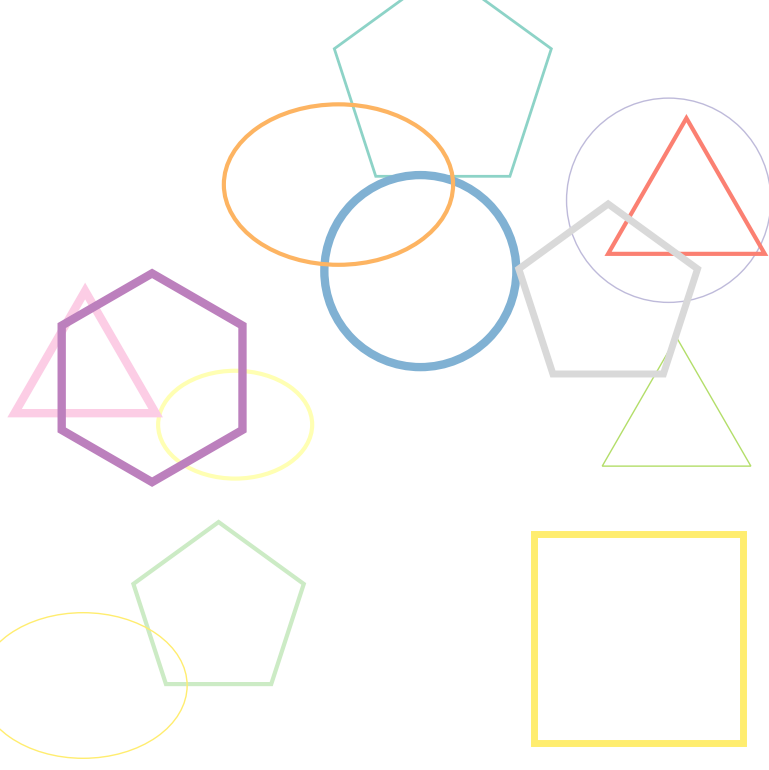[{"shape": "pentagon", "thickness": 1, "radius": 0.74, "center": [0.575, 0.891]}, {"shape": "oval", "thickness": 1.5, "radius": 0.5, "center": [0.305, 0.448]}, {"shape": "circle", "thickness": 0.5, "radius": 0.66, "center": [0.868, 0.74]}, {"shape": "triangle", "thickness": 1.5, "radius": 0.59, "center": [0.891, 0.729]}, {"shape": "circle", "thickness": 3, "radius": 0.62, "center": [0.546, 0.648]}, {"shape": "oval", "thickness": 1.5, "radius": 0.74, "center": [0.44, 0.76]}, {"shape": "triangle", "thickness": 0.5, "radius": 0.56, "center": [0.879, 0.45]}, {"shape": "triangle", "thickness": 3, "radius": 0.53, "center": [0.111, 0.516]}, {"shape": "pentagon", "thickness": 2.5, "radius": 0.61, "center": [0.79, 0.613]}, {"shape": "hexagon", "thickness": 3, "radius": 0.68, "center": [0.198, 0.509]}, {"shape": "pentagon", "thickness": 1.5, "radius": 0.58, "center": [0.284, 0.206]}, {"shape": "oval", "thickness": 0.5, "radius": 0.68, "center": [0.108, 0.11]}, {"shape": "square", "thickness": 2.5, "radius": 0.68, "center": [0.829, 0.171]}]